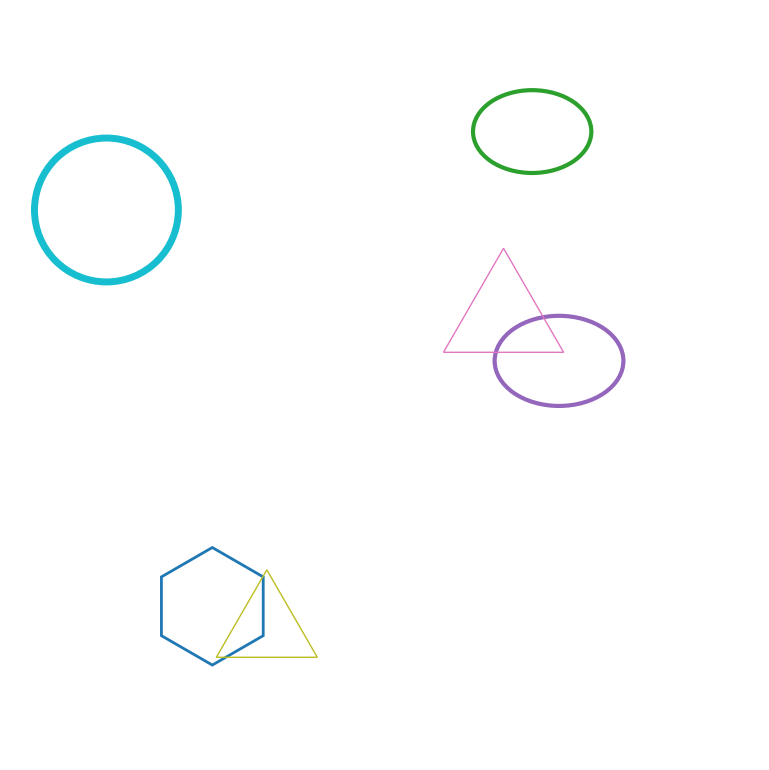[{"shape": "hexagon", "thickness": 1, "radius": 0.38, "center": [0.276, 0.213]}, {"shape": "oval", "thickness": 1.5, "radius": 0.38, "center": [0.691, 0.829]}, {"shape": "oval", "thickness": 1.5, "radius": 0.42, "center": [0.726, 0.531]}, {"shape": "triangle", "thickness": 0.5, "radius": 0.45, "center": [0.654, 0.588]}, {"shape": "triangle", "thickness": 0.5, "radius": 0.38, "center": [0.347, 0.184]}, {"shape": "circle", "thickness": 2.5, "radius": 0.47, "center": [0.138, 0.727]}]